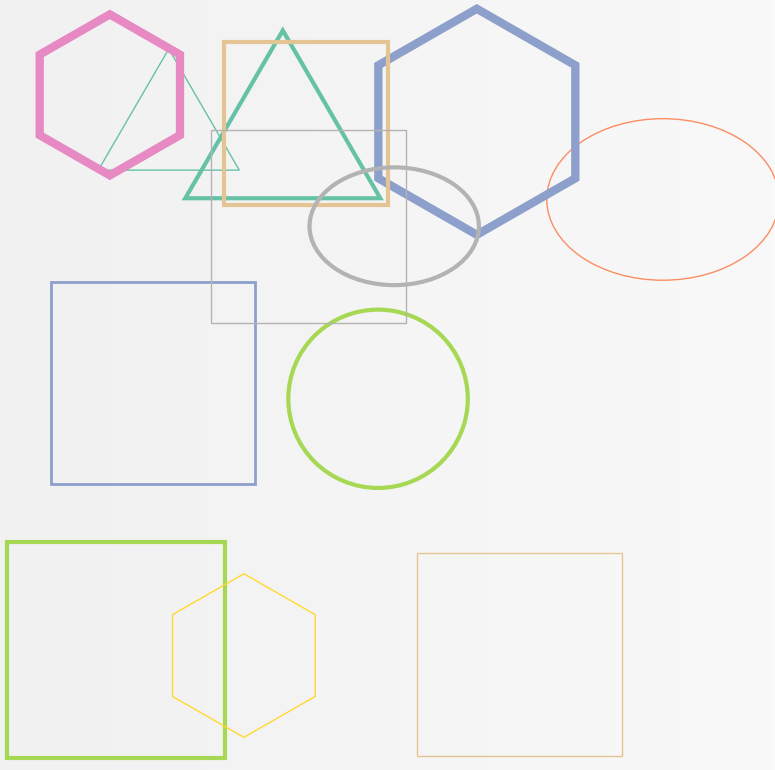[{"shape": "triangle", "thickness": 0.5, "radius": 0.53, "center": [0.218, 0.832]}, {"shape": "triangle", "thickness": 1.5, "radius": 0.73, "center": [0.365, 0.815]}, {"shape": "oval", "thickness": 0.5, "radius": 0.75, "center": [0.855, 0.741]}, {"shape": "hexagon", "thickness": 3, "radius": 0.73, "center": [0.615, 0.842]}, {"shape": "square", "thickness": 1, "radius": 0.66, "center": [0.197, 0.503]}, {"shape": "hexagon", "thickness": 3, "radius": 0.52, "center": [0.142, 0.877]}, {"shape": "circle", "thickness": 1.5, "radius": 0.58, "center": [0.488, 0.482]}, {"shape": "square", "thickness": 1.5, "radius": 0.7, "center": [0.15, 0.156]}, {"shape": "hexagon", "thickness": 0.5, "radius": 0.53, "center": [0.315, 0.149]}, {"shape": "square", "thickness": 1.5, "radius": 0.53, "center": [0.395, 0.84]}, {"shape": "square", "thickness": 0.5, "radius": 0.66, "center": [0.67, 0.149]}, {"shape": "square", "thickness": 0.5, "radius": 0.63, "center": [0.398, 0.706]}, {"shape": "oval", "thickness": 1.5, "radius": 0.55, "center": [0.509, 0.706]}]